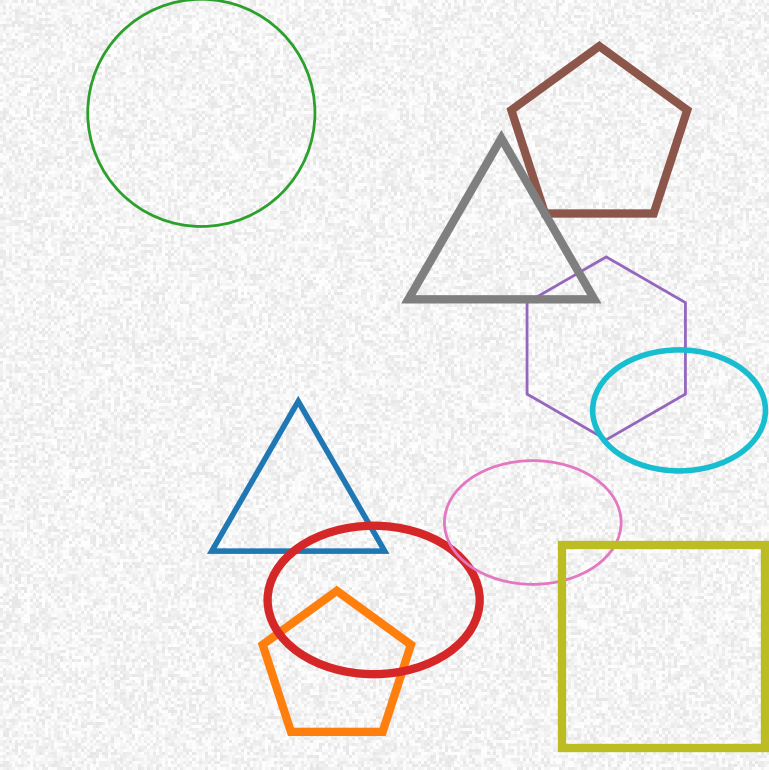[{"shape": "triangle", "thickness": 2, "radius": 0.65, "center": [0.387, 0.349]}, {"shape": "pentagon", "thickness": 3, "radius": 0.51, "center": [0.437, 0.131]}, {"shape": "circle", "thickness": 1, "radius": 0.74, "center": [0.261, 0.853]}, {"shape": "oval", "thickness": 3, "radius": 0.69, "center": [0.485, 0.221]}, {"shape": "hexagon", "thickness": 1, "radius": 0.59, "center": [0.787, 0.548]}, {"shape": "pentagon", "thickness": 3, "radius": 0.6, "center": [0.778, 0.82]}, {"shape": "oval", "thickness": 1, "radius": 0.57, "center": [0.692, 0.321]}, {"shape": "triangle", "thickness": 3, "radius": 0.7, "center": [0.651, 0.681]}, {"shape": "square", "thickness": 3, "radius": 0.66, "center": [0.862, 0.16]}, {"shape": "oval", "thickness": 2, "radius": 0.56, "center": [0.882, 0.467]}]